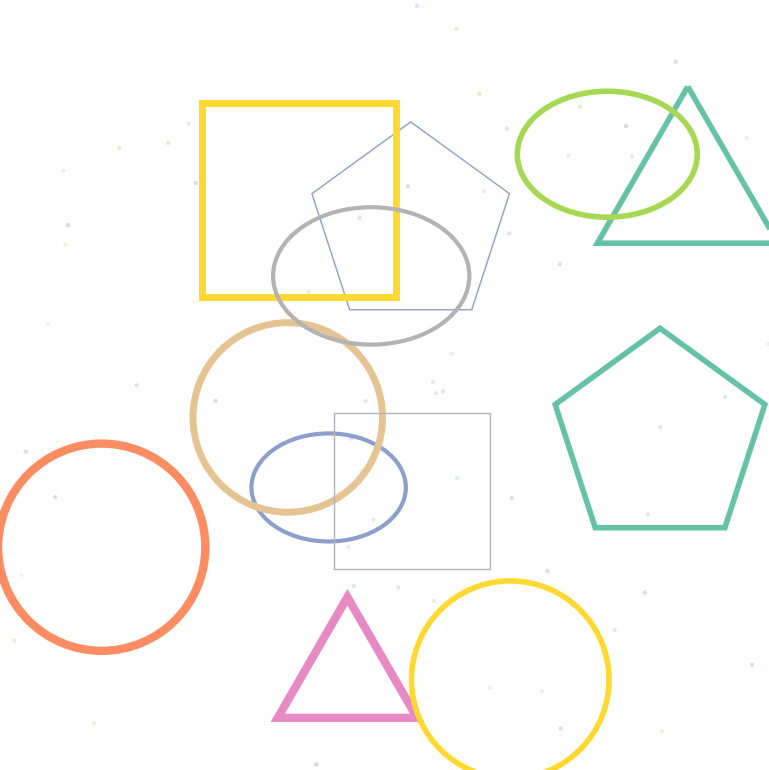[{"shape": "triangle", "thickness": 2, "radius": 0.68, "center": [0.893, 0.752]}, {"shape": "pentagon", "thickness": 2, "radius": 0.72, "center": [0.857, 0.43]}, {"shape": "circle", "thickness": 3, "radius": 0.67, "center": [0.132, 0.289]}, {"shape": "oval", "thickness": 1.5, "radius": 0.5, "center": [0.427, 0.367]}, {"shape": "pentagon", "thickness": 0.5, "radius": 0.67, "center": [0.533, 0.707]}, {"shape": "triangle", "thickness": 3, "radius": 0.52, "center": [0.451, 0.12]}, {"shape": "oval", "thickness": 2, "radius": 0.58, "center": [0.789, 0.8]}, {"shape": "square", "thickness": 2.5, "radius": 0.63, "center": [0.388, 0.74]}, {"shape": "circle", "thickness": 2, "radius": 0.64, "center": [0.663, 0.117]}, {"shape": "circle", "thickness": 2.5, "radius": 0.62, "center": [0.374, 0.458]}, {"shape": "oval", "thickness": 1.5, "radius": 0.64, "center": [0.482, 0.642]}, {"shape": "square", "thickness": 0.5, "radius": 0.51, "center": [0.535, 0.362]}]